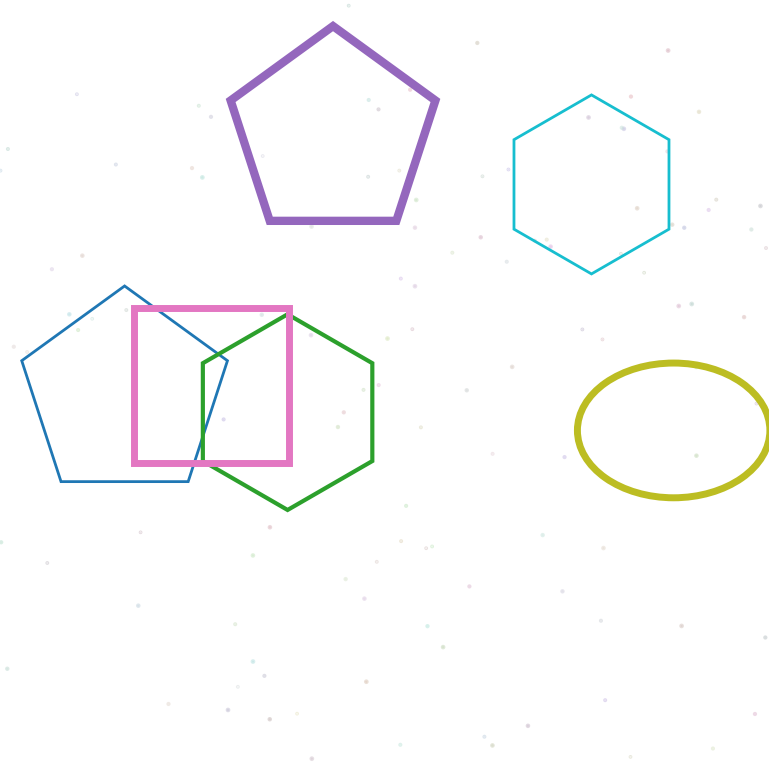[{"shape": "pentagon", "thickness": 1, "radius": 0.7, "center": [0.162, 0.488]}, {"shape": "hexagon", "thickness": 1.5, "radius": 0.64, "center": [0.373, 0.465]}, {"shape": "pentagon", "thickness": 3, "radius": 0.7, "center": [0.432, 0.826]}, {"shape": "square", "thickness": 2.5, "radius": 0.5, "center": [0.275, 0.499]}, {"shape": "oval", "thickness": 2.5, "radius": 0.62, "center": [0.875, 0.441]}, {"shape": "hexagon", "thickness": 1, "radius": 0.58, "center": [0.768, 0.76]}]